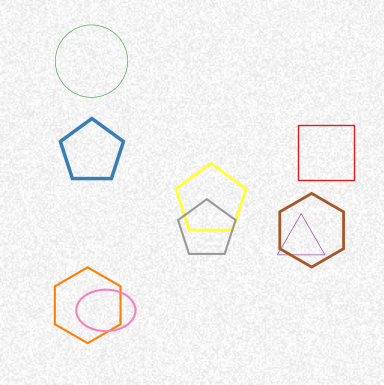[{"shape": "square", "thickness": 1, "radius": 0.36, "center": [0.846, 0.604]}, {"shape": "pentagon", "thickness": 2.5, "radius": 0.43, "center": [0.239, 0.606]}, {"shape": "circle", "thickness": 0.5, "radius": 0.47, "center": [0.238, 0.841]}, {"shape": "triangle", "thickness": 0.5, "radius": 0.36, "center": [0.782, 0.374]}, {"shape": "hexagon", "thickness": 1.5, "radius": 0.49, "center": [0.228, 0.207]}, {"shape": "pentagon", "thickness": 2, "radius": 0.48, "center": [0.548, 0.48]}, {"shape": "hexagon", "thickness": 2, "radius": 0.48, "center": [0.81, 0.402]}, {"shape": "oval", "thickness": 1.5, "radius": 0.38, "center": [0.275, 0.194]}, {"shape": "pentagon", "thickness": 1.5, "radius": 0.39, "center": [0.537, 0.404]}]